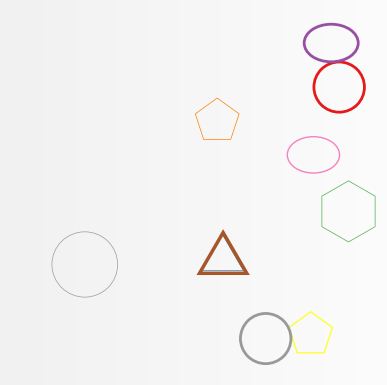[{"shape": "circle", "thickness": 2, "radius": 0.33, "center": [0.875, 0.774]}, {"shape": "triangle", "thickness": 0.5, "radius": 0.32, "center": [0.573, 0.329]}, {"shape": "hexagon", "thickness": 0.5, "radius": 0.4, "center": [0.899, 0.451]}, {"shape": "oval", "thickness": 2, "radius": 0.35, "center": [0.855, 0.888]}, {"shape": "pentagon", "thickness": 0.5, "radius": 0.3, "center": [0.561, 0.686]}, {"shape": "pentagon", "thickness": 1, "radius": 0.29, "center": [0.802, 0.131]}, {"shape": "triangle", "thickness": 2.5, "radius": 0.35, "center": [0.576, 0.325]}, {"shape": "oval", "thickness": 1, "radius": 0.34, "center": [0.809, 0.598]}, {"shape": "circle", "thickness": 0.5, "radius": 0.42, "center": [0.219, 0.313]}, {"shape": "circle", "thickness": 2, "radius": 0.33, "center": [0.686, 0.121]}]